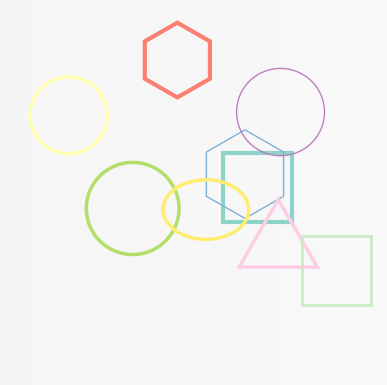[{"shape": "square", "thickness": 3, "radius": 0.45, "center": [0.664, 0.512]}, {"shape": "circle", "thickness": 2.5, "radius": 0.5, "center": [0.177, 0.701]}, {"shape": "hexagon", "thickness": 3, "radius": 0.49, "center": [0.458, 0.844]}, {"shape": "hexagon", "thickness": 1, "radius": 0.58, "center": [0.632, 0.548]}, {"shape": "circle", "thickness": 2.5, "radius": 0.6, "center": [0.342, 0.459]}, {"shape": "triangle", "thickness": 2.5, "radius": 0.58, "center": [0.718, 0.365]}, {"shape": "circle", "thickness": 1, "radius": 0.57, "center": [0.724, 0.709]}, {"shape": "square", "thickness": 2, "radius": 0.45, "center": [0.868, 0.298]}, {"shape": "oval", "thickness": 2.5, "radius": 0.55, "center": [0.531, 0.456]}]